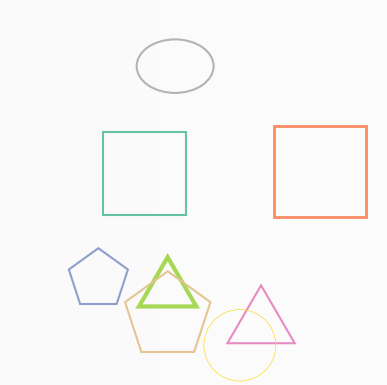[{"shape": "square", "thickness": 1.5, "radius": 0.54, "center": [0.373, 0.55]}, {"shape": "square", "thickness": 2, "radius": 0.59, "center": [0.826, 0.554]}, {"shape": "pentagon", "thickness": 1.5, "radius": 0.4, "center": [0.254, 0.275]}, {"shape": "triangle", "thickness": 1.5, "radius": 0.5, "center": [0.674, 0.159]}, {"shape": "triangle", "thickness": 3, "radius": 0.43, "center": [0.433, 0.247]}, {"shape": "circle", "thickness": 0.5, "radius": 0.46, "center": [0.619, 0.103]}, {"shape": "pentagon", "thickness": 1.5, "radius": 0.58, "center": [0.433, 0.179]}, {"shape": "oval", "thickness": 1.5, "radius": 0.5, "center": [0.452, 0.828]}]